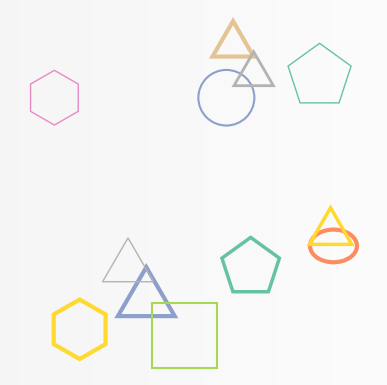[{"shape": "pentagon", "thickness": 2.5, "radius": 0.39, "center": [0.647, 0.305]}, {"shape": "pentagon", "thickness": 1, "radius": 0.43, "center": [0.825, 0.802]}, {"shape": "oval", "thickness": 3, "radius": 0.3, "center": [0.861, 0.361]}, {"shape": "circle", "thickness": 1.5, "radius": 0.36, "center": [0.584, 0.746]}, {"shape": "triangle", "thickness": 3, "radius": 0.42, "center": [0.378, 0.221]}, {"shape": "hexagon", "thickness": 1, "radius": 0.36, "center": [0.14, 0.746]}, {"shape": "square", "thickness": 1.5, "radius": 0.42, "center": [0.476, 0.128]}, {"shape": "hexagon", "thickness": 3, "radius": 0.39, "center": [0.206, 0.145]}, {"shape": "triangle", "thickness": 2.5, "radius": 0.32, "center": [0.853, 0.397]}, {"shape": "triangle", "thickness": 3, "radius": 0.31, "center": [0.601, 0.884]}, {"shape": "triangle", "thickness": 1, "radius": 0.38, "center": [0.33, 0.306]}, {"shape": "triangle", "thickness": 2, "radius": 0.29, "center": [0.655, 0.807]}]